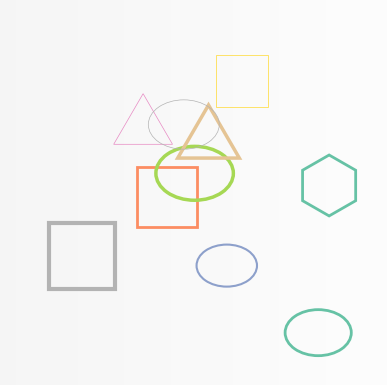[{"shape": "oval", "thickness": 2, "radius": 0.43, "center": [0.821, 0.136]}, {"shape": "hexagon", "thickness": 2, "radius": 0.4, "center": [0.849, 0.518]}, {"shape": "square", "thickness": 2, "radius": 0.39, "center": [0.431, 0.487]}, {"shape": "oval", "thickness": 1.5, "radius": 0.39, "center": [0.585, 0.31]}, {"shape": "triangle", "thickness": 0.5, "radius": 0.44, "center": [0.369, 0.669]}, {"shape": "oval", "thickness": 2.5, "radius": 0.5, "center": [0.502, 0.55]}, {"shape": "square", "thickness": 0.5, "radius": 0.34, "center": [0.625, 0.79]}, {"shape": "triangle", "thickness": 2.5, "radius": 0.46, "center": [0.538, 0.635]}, {"shape": "oval", "thickness": 0.5, "radius": 0.46, "center": [0.474, 0.677]}, {"shape": "square", "thickness": 3, "radius": 0.43, "center": [0.212, 0.336]}]